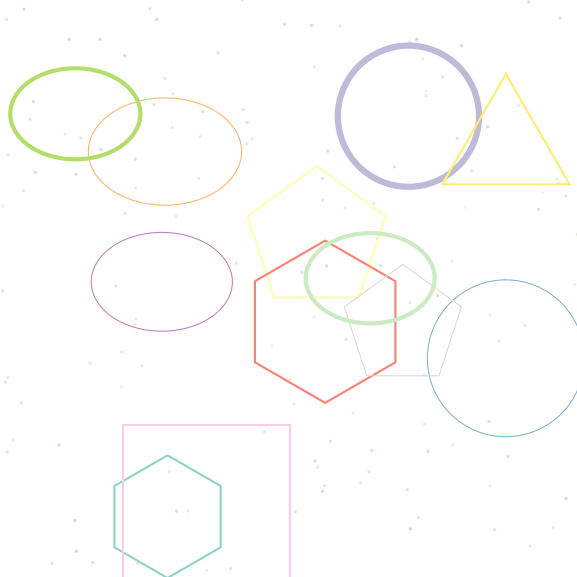[{"shape": "hexagon", "thickness": 1, "radius": 0.53, "center": [0.29, 0.104]}, {"shape": "pentagon", "thickness": 1, "radius": 0.63, "center": [0.548, 0.586]}, {"shape": "circle", "thickness": 3, "radius": 0.61, "center": [0.707, 0.798]}, {"shape": "hexagon", "thickness": 1, "radius": 0.7, "center": [0.563, 0.442]}, {"shape": "circle", "thickness": 0.5, "radius": 0.68, "center": [0.876, 0.379]}, {"shape": "oval", "thickness": 0.5, "radius": 0.66, "center": [0.286, 0.737]}, {"shape": "oval", "thickness": 2, "radius": 0.56, "center": [0.13, 0.802]}, {"shape": "square", "thickness": 1, "radius": 0.72, "center": [0.358, 0.118]}, {"shape": "pentagon", "thickness": 0.5, "radius": 0.53, "center": [0.698, 0.435]}, {"shape": "oval", "thickness": 0.5, "radius": 0.61, "center": [0.28, 0.511]}, {"shape": "oval", "thickness": 2, "radius": 0.56, "center": [0.641, 0.517]}, {"shape": "triangle", "thickness": 1, "radius": 0.64, "center": [0.876, 0.744]}]